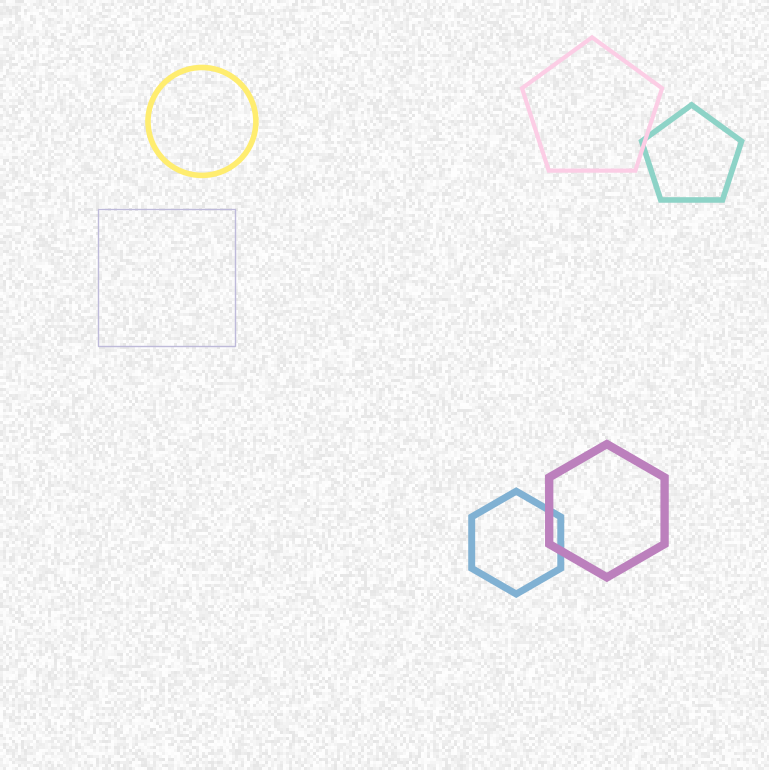[{"shape": "pentagon", "thickness": 2, "radius": 0.34, "center": [0.898, 0.796]}, {"shape": "square", "thickness": 0.5, "radius": 0.44, "center": [0.216, 0.64]}, {"shape": "hexagon", "thickness": 2.5, "radius": 0.33, "center": [0.67, 0.295]}, {"shape": "pentagon", "thickness": 1.5, "radius": 0.48, "center": [0.769, 0.856]}, {"shape": "hexagon", "thickness": 3, "radius": 0.43, "center": [0.788, 0.337]}, {"shape": "circle", "thickness": 2, "radius": 0.35, "center": [0.262, 0.842]}]